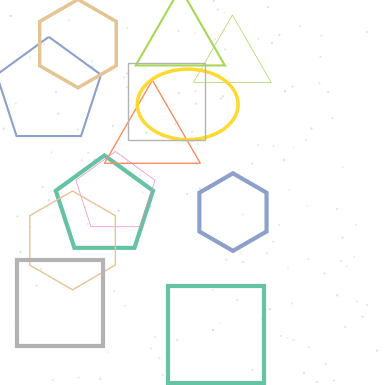[{"shape": "square", "thickness": 3, "radius": 0.63, "center": [0.561, 0.131]}, {"shape": "pentagon", "thickness": 3, "radius": 0.66, "center": [0.271, 0.464]}, {"shape": "triangle", "thickness": 1, "radius": 0.72, "center": [0.396, 0.648]}, {"shape": "pentagon", "thickness": 1.5, "radius": 0.71, "center": [0.127, 0.762]}, {"shape": "hexagon", "thickness": 3, "radius": 0.5, "center": [0.605, 0.449]}, {"shape": "pentagon", "thickness": 0.5, "radius": 0.54, "center": [0.3, 0.498]}, {"shape": "triangle", "thickness": 1.5, "radius": 0.67, "center": [0.468, 0.897]}, {"shape": "triangle", "thickness": 0.5, "radius": 0.58, "center": [0.603, 0.844]}, {"shape": "oval", "thickness": 2.5, "radius": 0.65, "center": [0.488, 0.729]}, {"shape": "hexagon", "thickness": 2.5, "radius": 0.57, "center": [0.203, 0.887]}, {"shape": "hexagon", "thickness": 1, "radius": 0.64, "center": [0.188, 0.376]}, {"shape": "square", "thickness": 1, "radius": 0.5, "center": [0.432, 0.736]}, {"shape": "square", "thickness": 3, "radius": 0.56, "center": [0.157, 0.213]}]